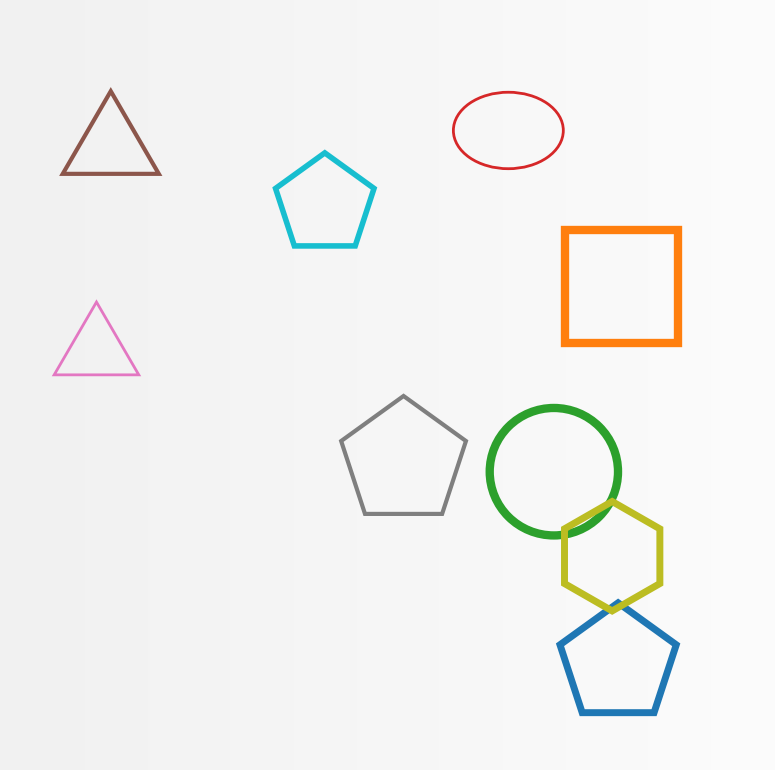[{"shape": "pentagon", "thickness": 2.5, "radius": 0.39, "center": [0.798, 0.138]}, {"shape": "square", "thickness": 3, "radius": 0.37, "center": [0.802, 0.628]}, {"shape": "circle", "thickness": 3, "radius": 0.41, "center": [0.715, 0.387]}, {"shape": "oval", "thickness": 1, "radius": 0.35, "center": [0.656, 0.831]}, {"shape": "triangle", "thickness": 1.5, "radius": 0.36, "center": [0.143, 0.81]}, {"shape": "triangle", "thickness": 1, "radius": 0.32, "center": [0.124, 0.545]}, {"shape": "pentagon", "thickness": 1.5, "radius": 0.42, "center": [0.521, 0.401]}, {"shape": "hexagon", "thickness": 2.5, "radius": 0.36, "center": [0.79, 0.278]}, {"shape": "pentagon", "thickness": 2, "radius": 0.33, "center": [0.419, 0.735]}]